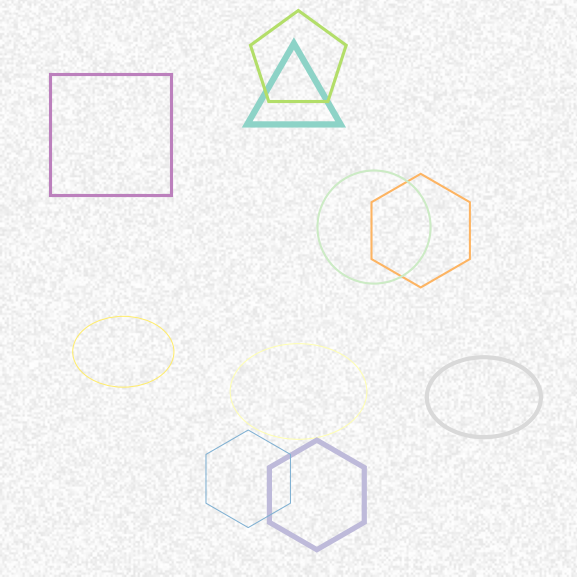[{"shape": "triangle", "thickness": 3, "radius": 0.47, "center": [0.509, 0.83]}, {"shape": "oval", "thickness": 0.5, "radius": 0.59, "center": [0.517, 0.321]}, {"shape": "hexagon", "thickness": 2.5, "radius": 0.47, "center": [0.549, 0.142]}, {"shape": "hexagon", "thickness": 0.5, "radius": 0.42, "center": [0.43, 0.17]}, {"shape": "hexagon", "thickness": 1, "radius": 0.49, "center": [0.728, 0.6]}, {"shape": "pentagon", "thickness": 1.5, "radius": 0.44, "center": [0.517, 0.894]}, {"shape": "oval", "thickness": 2, "radius": 0.49, "center": [0.838, 0.311]}, {"shape": "square", "thickness": 1.5, "radius": 0.52, "center": [0.192, 0.766]}, {"shape": "circle", "thickness": 1, "radius": 0.49, "center": [0.648, 0.606]}, {"shape": "oval", "thickness": 0.5, "radius": 0.44, "center": [0.214, 0.39]}]